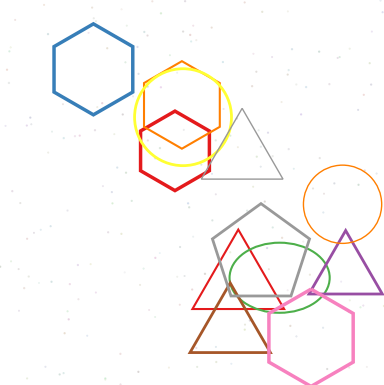[{"shape": "triangle", "thickness": 1.5, "radius": 0.69, "center": [0.619, 0.266]}, {"shape": "hexagon", "thickness": 2.5, "radius": 0.52, "center": [0.454, 0.608]}, {"shape": "hexagon", "thickness": 2.5, "radius": 0.59, "center": [0.243, 0.82]}, {"shape": "oval", "thickness": 1.5, "radius": 0.65, "center": [0.726, 0.279]}, {"shape": "triangle", "thickness": 2, "radius": 0.55, "center": [0.898, 0.291]}, {"shape": "hexagon", "thickness": 1.5, "radius": 0.57, "center": [0.472, 0.727]}, {"shape": "circle", "thickness": 1, "radius": 0.51, "center": [0.89, 0.469]}, {"shape": "circle", "thickness": 2, "radius": 0.63, "center": [0.475, 0.696]}, {"shape": "triangle", "thickness": 2, "radius": 0.6, "center": [0.598, 0.145]}, {"shape": "hexagon", "thickness": 2.5, "radius": 0.63, "center": [0.808, 0.123]}, {"shape": "triangle", "thickness": 1, "radius": 0.61, "center": [0.629, 0.596]}, {"shape": "pentagon", "thickness": 2, "radius": 0.66, "center": [0.678, 0.339]}]